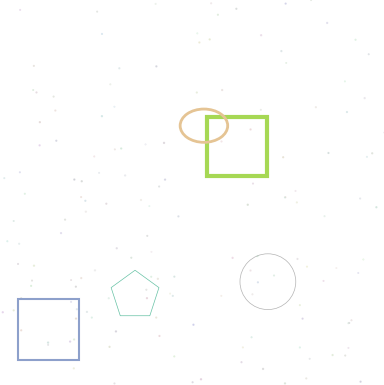[{"shape": "pentagon", "thickness": 0.5, "radius": 0.33, "center": [0.351, 0.233]}, {"shape": "square", "thickness": 1.5, "radius": 0.4, "center": [0.126, 0.144]}, {"shape": "square", "thickness": 3, "radius": 0.39, "center": [0.615, 0.62]}, {"shape": "oval", "thickness": 2, "radius": 0.31, "center": [0.53, 0.674]}, {"shape": "circle", "thickness": 0.5, "radius": 0.36, "center": [0.696, 0.268]}]